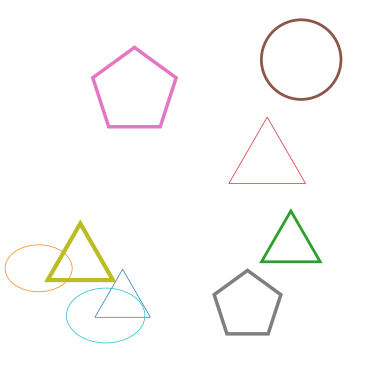[{"shape": "triangle", "thickness": 0.5, "radius": 0.42, "center": [0.319, 0.217]}, {"shape": "oval", "thickness": 0.5, "radius": 0.44, "center": [0.1, 0.303]}, {"shape": "triangle", "thickness": 2, "radius": 0.44, "center": [0.755, 0.364]}, {"shape": "triangle", "thickness": 0.5, "radius": 0.57, "center": [0.694, 0.581]}, {"shape": "circle", "thickness": 2, "radius": 0.52, "center": [0.782, 0.845]}, {"shape": "pentagon", "thickness": 2.5, "radius": 0.57, "center": [0.349, 0.763]}, {"shape": "pentagon", "thickness": 2.5, "radius": 0.46, "center": [0.643, 0.207]}, {"shape": "triangle", "thickness": 3, "radius": 0.49, "center": [0.209, 0.322]}, {"shape": "oval", "thickness": 0.5, "radius": 0.51, "center": [0.275, 0.18]}]